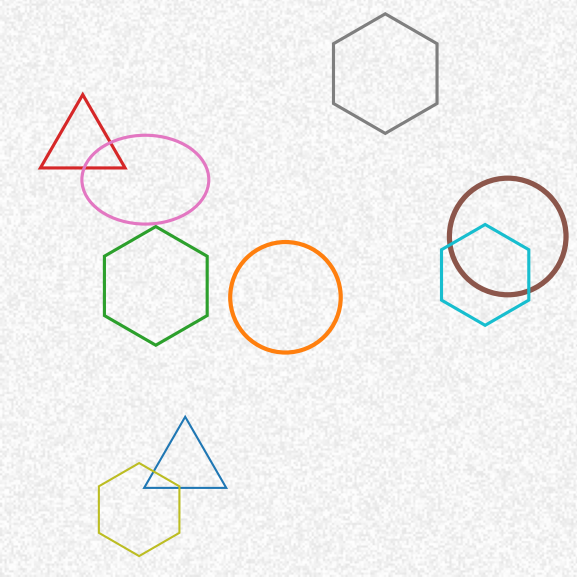[{"shape": "triangle", "thickness": 1, "radius": 0.41, "center": [0.321, 0.195]}, {"shape": "circle", "thickness": 2, "radius": 0.48, "center": [0.494, 0.484]}, {"shape": "hexagon", "thickness": 1.5, "radius": 0.51, "center": [0.27, 0.504]}, {"shape": "triangle", "thickness": 1.5, "radius": 0.42, "center": [0.143, 0.751]}, {"shape": "circle", "thickness": 2.5, "radius": 0.5, "center": [0.879, 0.59]}, {"shape": "oval", "thickness": 1.5, "radius": 0.55, "center": [0.252, 0.688]}, {"shape": "hexagon", "thickness": 1.5, "radius": 0.52, "center": [0.667, 0.872]}, {"shape": "hexagon", "thickness": 1, "radius": 0.4, "center": [0.241, 0.117]}, {"shape": "hexagon", "thickness": 1.5, "radius": 0.44, "center": [0.84, 0.523]}]